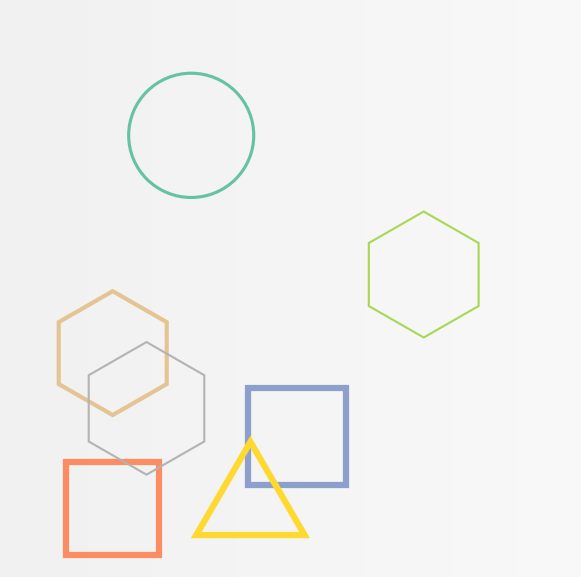[{"shape": "circle", "thickness": 1.5, "radius": 0.54, "center": [0.329, 0.765]}, {"shape": "square", "thickness": 3, "radius": 0.4, "center": [0.194, 0.118]}, {"shape": "square", "thickness": 3, "radius": 0.42, "center": [0.512, 0.244]}, {"shape": "hexagon", "thickness": 1, "radius": 0.55, "center": [0.729, 0.524]}, {"shape": "triangle", "thickness": 3, "radius": 0.54, "center": [0.431, 0.126]}, {"shape": "hexagon", "thickness": 2, "radius": 0.54, "center": [0.194, 0.388]}, {"shape": "hexagon", "thickness": 1, "radius": 0.57, "center": [0.252, 0.292]}]